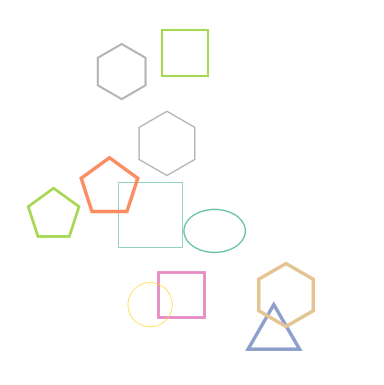[{"shape": "oval", "thickness": 1, "radius": 0.4, "center": [0.558, 0.4]}, {"shape": "square", "thickness": 0.5, "radius": 0.42, "center": [0.389, 0.442]}, {"shape": "pentagon", "thickness": 2.5, "radius": 0.39, "center": [0.284, 0.513]}, {"shape": "triangle", "thickness": 2.5, "radius": 0.39, "center": [0.711, 0.132]}, {"shape": "square", "thickness": 2, "radius": 0.3, "center": [0.47, 0.235]}, {"shape": "pentagon", "thickness": 2, "radius": 0.35, "center": [0.139, 0.442]}, {"shape": "square", "thickness": 1.5, "radius": 0.3, "center": [0.481, 0.863]}, {"shape": "circle", "thickness": 0.5, "radius": 0.29, "center": [0.39, 0.208]}, {"shape": "hexagon", "thickness": 2.5, "radius": 0.41, "center": [0.743, 0.234]}, {"shape": "hexagon", "thickness": 1, "radius": 0.42, "center": [0.434, 0.628]}, {"shape": "hexagon", "thickness": 1.5, "radius": 0.36, "center": [0.316, 0.814]}]